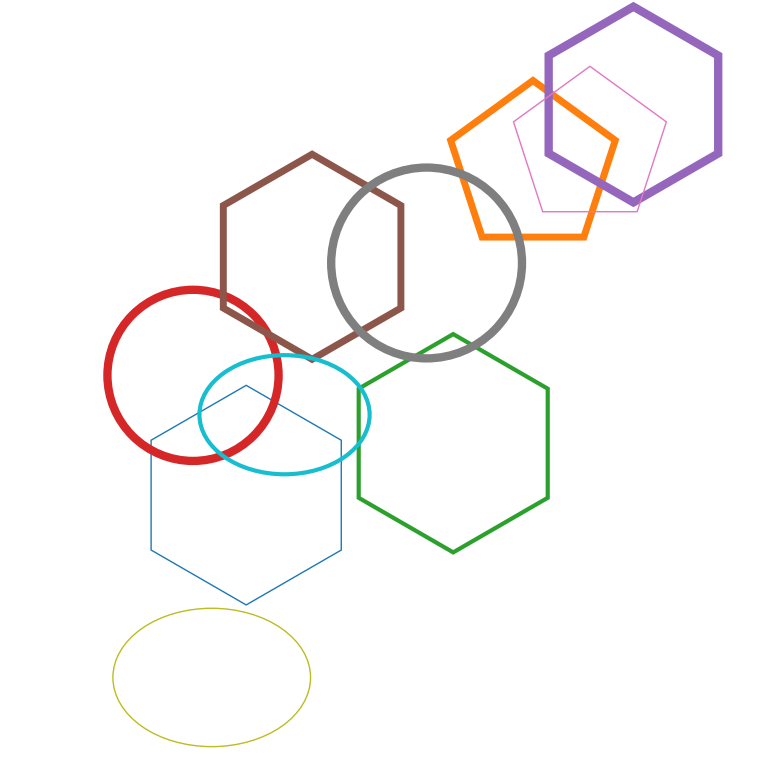[{"shape": "hexagon", "thickness": 0.5, "radius": 0.71, "center": [0.32, 0.357]}, {"shape": "pentagon", "thickness": 2.5, "radius": 0.56, "center": [0.692, 0.783]}, {"shape": "hexagon", "thickness": 1.5, "radius": 0.71, "center": [0.589, 0.424]}, {"shape": "circle", "thickness": 3, "radius": 0.56, "center": [0.251, 0.513]}, {"shape": "hexagon", "thickness": 3, "radius": 0.64, "center": [0.823, 0.864]}, {"shape": "hexagon", "thickness": 2.5, "radius": 0.67, "center": [0.405, 0.667]}, {"shape": "pentagon", "thickness": 0.5, "radius": 0.52, "center": [0.766, 0.81]}, {"shape": "circle", "thickness": 3, "radius": 0.62, "center": [0.554, 0.658]}, {"shape": "oval", "thickness": 0.5, "radius": 0.64, "center": [0.275, 0.12]}, {"shape": "oval", "thickness": 1.5, "radius": 0.55, "center": [0.37, 0.461]}]